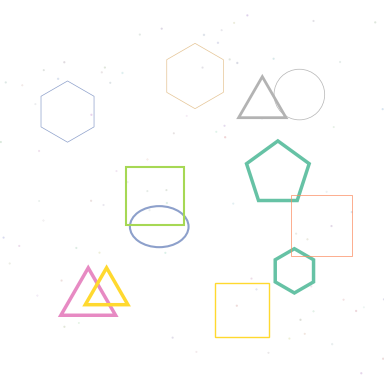[{"shape": "hexagon", "thickness": 2.5, "radius": 0.29, "center": [0.765, 0.297]}, {"shape": "pentagon", "thickness": 2.5, "radius": 0.43, "center": [0.722, 0.548]}, {"shape": "square", "thickness": 0.5, "radius": 0.4, "center": [0.835, 0.413]}, {"shape": "hexagon", "thickness": 0.5, "radius": 0.4, "center": [0.175, 0.71]}, {"shape": "oval", "thickness": 1.5, "radius": 0.38, "center": [0.414, 0.411]}, {"shape": "triangle", "thickness": 2.5, "radius": 0.41, "center": [0.229, 0.222]}, {"shape": "square", "thickness": 1.5, "radius": 0.38, "center": [0.402, 0.491]}, {"shape": "triangle", "thickness": 2.5, "radius": 0.32, "center": [0.277, 0.241]}, {"shape": "square", "thickness": 1, "radius": 0.35, "center": [0.629, 0.195]}, {"shape": "hexagon", "thickness": 0.5, "radius": 0.42, "center": [0.507, 0.803]}, {"shape": "triangle", "thickness": 2, "radius": 0.36, "center": [0.681, 0.73]}, {"shape": "circle", "thickness": 0.5, "radius": 0.33, "center": [0.778, 0.754]}]